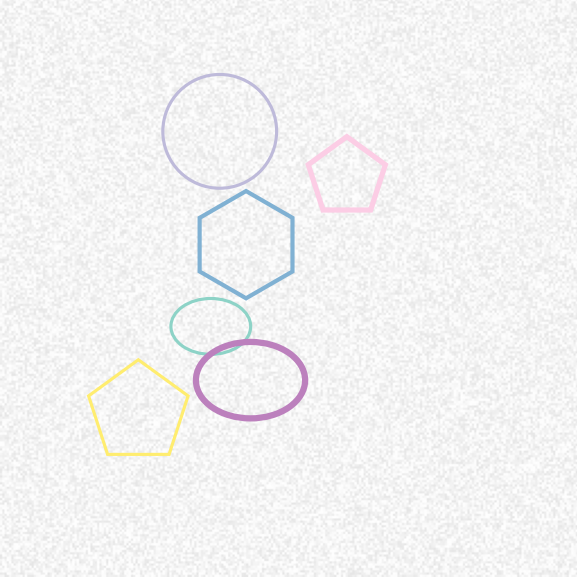[{"shape": "oval", "thickness": 1.5, "radius": 0.35, "center": [0.365, 0.434]}, {"shape": "circle", "thickness": 1.5, "radius": 0.49, "center": [0.38, 0.772]}, {"shape": "hexagon", "thickness": 2, "radius": 0.46, "center": [0.426, 0.575]}, {"shape": "pentagon", "thickness": 2.5, "radius": 0.35, "center": [0.601, 0.692]}, {"shape": "oval", "thickness": 3, "radius": 0.47, "center": [0.434, 0.341]}, {"shape": "pentagon", "thickness": 1.5, "radius": 0.45, "center": [0.24, 0.286]}]